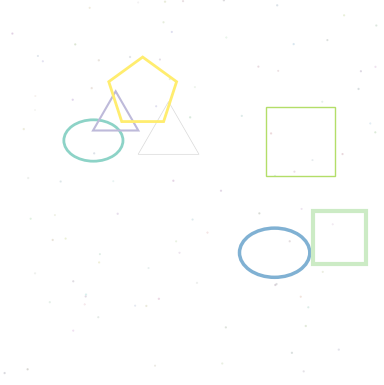[{"shape": "oval", "thickness": 2, "radius": 0.38, "center": [0.243, 0.635]}, {"shape": "triangle", "thickness": 1.5, "radius": 0.34, "center": [0.3, 0.695]}, {"shape": "oval", "thickness": 2.5, "radius": 0.46, "center": [0.713, 0.344]}, {"shape": "square", "thickness": 1, "radius": 0.45, "center": [0.781, 0.633]}, {"shape": "triangle", "thickness": 0.5, "radius": 0.46, "center": [0.438, 0.645]}, {"shape": "square", "thickness": 3, "radius": 0.34, "center": [0.882, 0.383]}, {"shape": "pentagon", "thickness": 2, "radius": 0.46, "center": [0.371, 0.759]}]